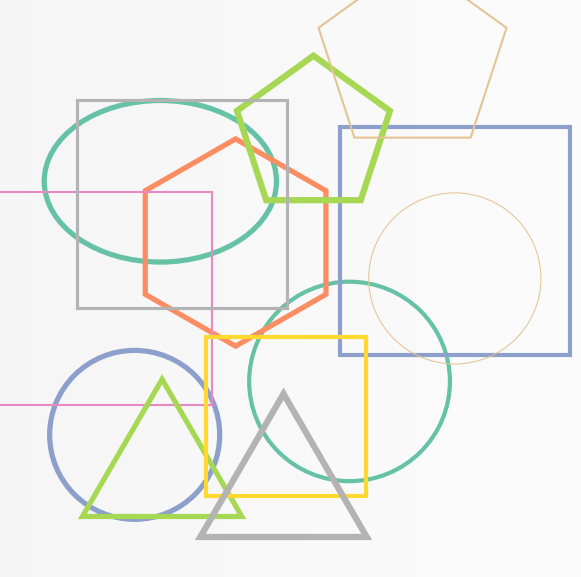[{"shape": "oval", "thickness": 2.5, "radius": 1.0, "center": [0.276, 0.685]}, {"shape": "circle", "thickness": 2, "radius": 0.86, "center": [0.601, 0.339]}, {"shape": "hexagon", "thickness": 2.5, "radius": 0.9, "center": [0.405, 0.579]}, {"shape": "circle", "thickness": 2.5, "radius": 0.73, "center": [0.232, 0.246]}, {"shape": "square", "thickness": 2, "radius": 0.99, "center": [0.783, 0.582]}, {"shape": "square", "thickness": 1, "radius": 0.92, "center": [0.18, 0.482]}, {"shape": "triangle", "thickness": 2.5, "radius": 0.79, "center": [0.279, 0.184]}, {"shape": "pentagon", "thickness": 3, "radius": 0.69, "center": [0.539, 0.764]}, {"shape": "square", "thickness": 2, "radius": 0.69, "center": [0.491, 0.277]}, {"shape": "pentagon", "thickness": 1, "radius": 0.85, "center": [0.71, 0.898]}, {"shape": "circle", "thickness": 0.5, "radius": 0.74, "center": [0.782, 0.517]}, {"shape": "triangle", "thickness": 3, "radius": 0.83, "center": [0.488, 0.152]}, {"shape": "square", "thickness": 1.5, "radius": 0.9, "center": [0.313, 0.646]}]